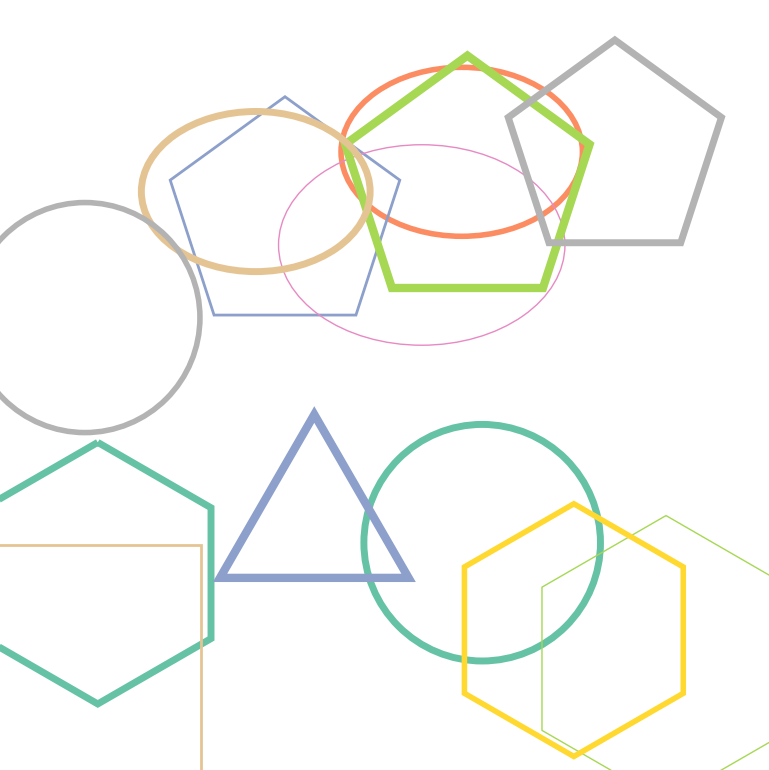[{"shape": "hexagon", "thickness": 2.5, "radius": 0.85, "center": [0.127, 0.256]}, {"shape": "circle", "thickness": 2.5, "radius": 0.77, "center": [0.626, 0.295]}, {"shape": "oval", "thickness": 2, "radius": 0.78, "center": [0.6, 0.803]}, {"shape": "triangle", "thickness": 3, "radius": 0.71, "center": [0.408, 0.32]}, {"shape": "pentagon", "thickness": 1, "radius": 0.78, "center": [0.37, 0.718]}, {"shape": "oval", "thickness": 0.5, "radius": 0.93, "center": [0.548, 0.682]}, {"shape": "pentagon", "thickness": 3, "radius": 0.83, "center": [0.607, 0.761]}, {"shape": "hexagon", "thickness": 0.5, "radius": 0.93, "center": [0.865, 0.144]}, {"shape": "hexagon", "thickness": 2, "radius": 0.82, "center": [0.745, 0.182]}, {"shape": "square", "thickness": 1, "radius": 0.75, "center": [0.111, 0.141]}, {"shape": "oval", "thickness": 2.5, "radius": 0.74, "center": [0.332, 0.751]}, {"shape": "pentagon", "thickness": 2.5, "radius": 0.73, "center": [0.798, 0.803]}, {"shape": "circle", "thickness": 2, "radius": 0.75, "center": [0.11, 0.588]}]